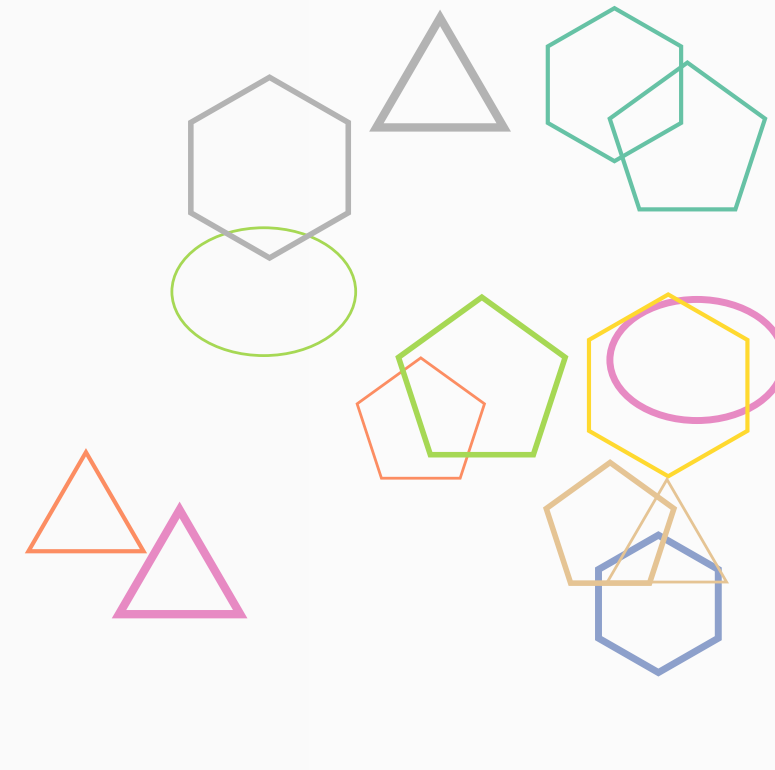[{"shape": "hexagon", "thickness": 1.5, "radius": 0.5, "center": [0.793, 0.89]}, {"shape": "pentagon", "thickness": 1.5, "radius": 0.53, "center": [0.887, 0.813]}, {"shape": "triangle", "thickness": 1.5, "radius": 0.43, "center": [0.111, 0.327]}, {"shape": "pentagon", "thickness": 1, "radius": 0.43, "center": [0.543, 0.449]}, {"shape": "hexagon", "thickness": 2.5, "radius": 0.45, "center": [0.85, 0.216]}, {"shape": "triangle", "thickness": 3, "radius": 0.45, "center": [0.232, 0.248]}, {"shape": "oval", "thickness": 2.5, "radius": 0.56, "center": [0.899, 0.532]}, {"shape": "pentagon", "thickness": 2, "radius": 0.57, "center": [0.622, 0.501]}, {"shape": "oval", "thickness": 1, "radius": 0.59, "center": [0.34, 0.621]}, {"shape": "hexagon", "thickness": 1.5, "radius": 0.59, "center": [0.862, 0.5]}, {"shape": "pentagon", "thickness": 2, "radius": 0.43, "center": [0.787, 0.313]}, {"shape": "triangle", "thickness": 1, "radius": 0.44, "center": [0.861, 0.289]}, {"shape": "hexagon", "thickness": 2, "radius": 0.59, "center": [0.348, 0.782]}, {"shape": "triangle", "thickness": 3, "radius": 0.47, "center": [0.568, 0.882]}]